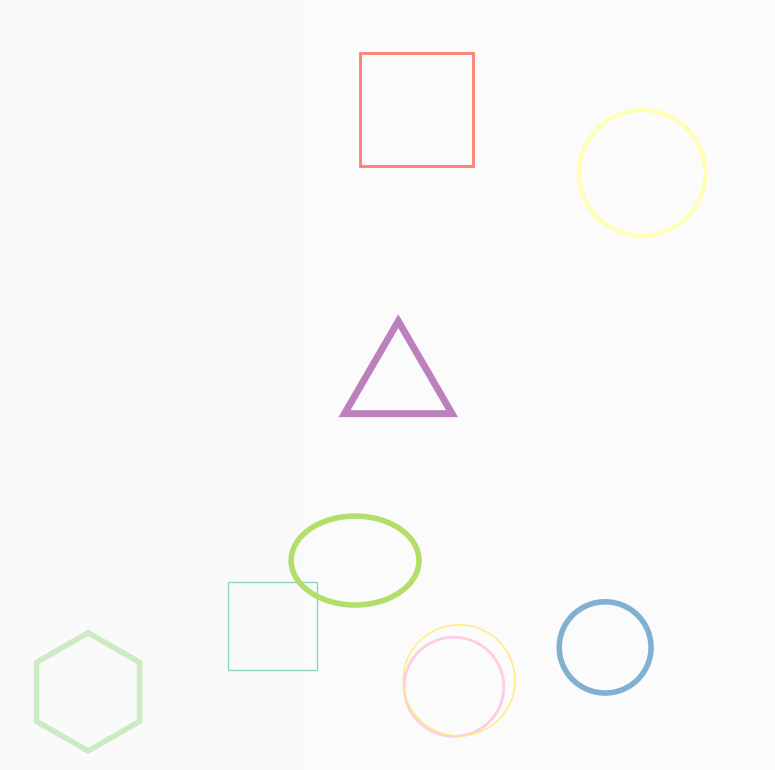[{"shape": "square", "thickness": 0.5, "radius": 0.29, "center": [0.351, 0.187]}, {"shape": "circle", "thickness": 1.5, "radius": 0.41, "center": [0.829, 0.775]}, {"shape": "square", "thickness": 1, "radius": 0.37, "center": [0.537, 0.857]}, {"shape": "circle", "thickness": 2, "radius": 0.3, "center": [0.781, 0.159]}, {"shape": "oval", "thickness": 2, "radius": 0.41, "center": [0.458, 0.272]}, {"shape": "circle", "thickness": 1, "radius": 0.32, "center": [0.586, 0.108]}, {"shape": "triangle", "thickness": 2.5, "radius": 0.4, "center": [0.514, 0.503]}, {"shape": "hexagon", "thickness": 2, "radius": 0.38, "center": [0.114, 0.101]}, {"shape": "circle", "thickness": 0.5, "radius": 0.36, "center": [0.592, 0.116]}]